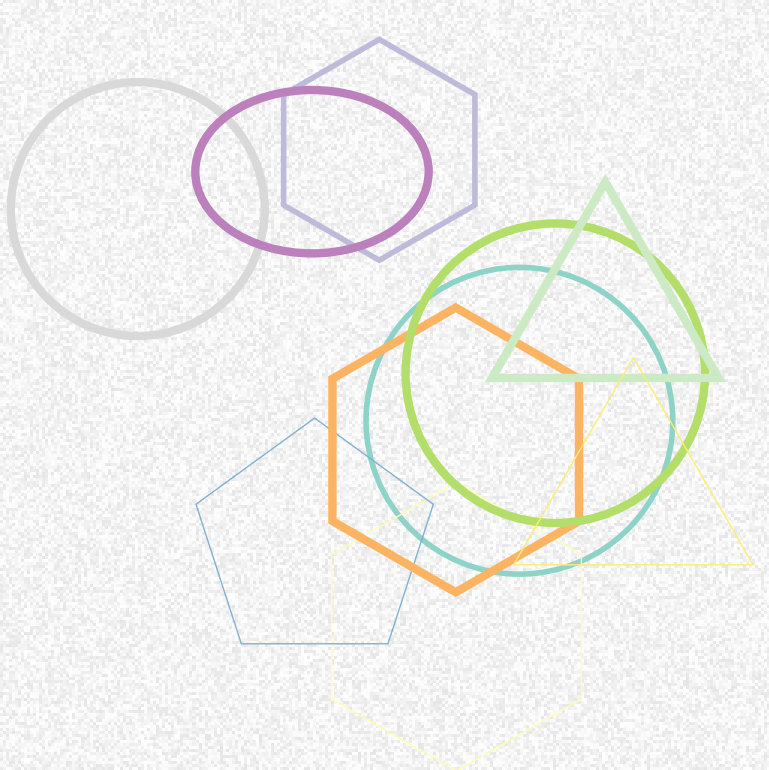[{"shape": "circle", "thickness": 2, "radius": 1.0, "center": [0.675, 0.454]}, {"shape": "hexagon", "thickness": 0.5, "radius": 0.94, "center": [0.593, 0.186]}, {"shape": "hexagon", "thickness": 2, "radius": 0.72, "center": [0.493, 0.805]}, {"shape": "pentagon", "thickness": 0.5, "radius": 0.81, "center": [0.409, 0.295]}, {"shape": "hexagon", "thickness": 3, "radius": 0.92, "center": [0.592, 0.416]}, {"shape": "circle", "thickness": 3, "radius": 0.97, "center": [0.721, 0.515]}, {"shape": "circle", "thickness": 3, "radius": 0.82, "center": [0.179, 0.729]}, {"shape": "oval", "thickness": 3, "radius": 0.76, "center": [0.405, 0.777]}, {"shape": "triangle", "thickness": 3, "radius": 0.85, "center": [0.786, 0.594]}, {"shape": "triangle", "thickness": 0.5, "radius": 0.9, "center": [0.823, 0.356]}]